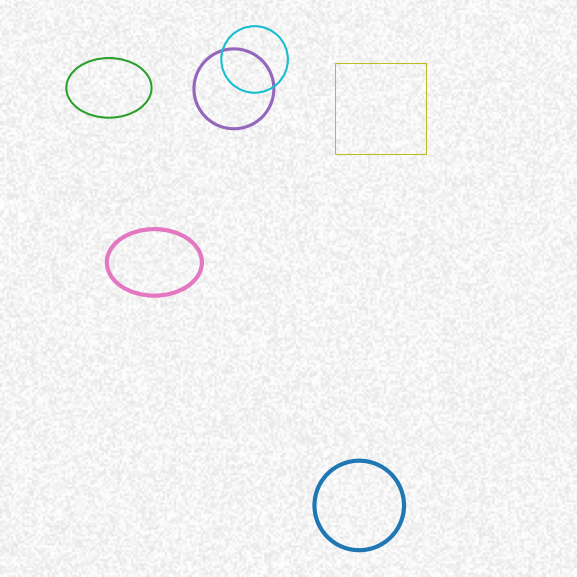[{"shape": "circle", "thickness": 2, "radius": 0.39, "center": [0.622, 0.124]}, {"shape": "oval", "thickness": 1, "radius": 0.37, "center": [0.189, 0.847]}, {"shape": "circle", "thickness": 1.5, "radius": 0.35, "center": [0.405, 0.845]}, {"shape": "oval", "thickness": 2, "radius": 0.41, "center": [0.267, 0.545]}, {"shape": "square", "thickness": 0.5, "radius": 0.4, "center": [0.659, 0.811]}, {"shape": "circle", "thickness": 1, "radius": 0.29, "center": [0.441, 0.896]}]